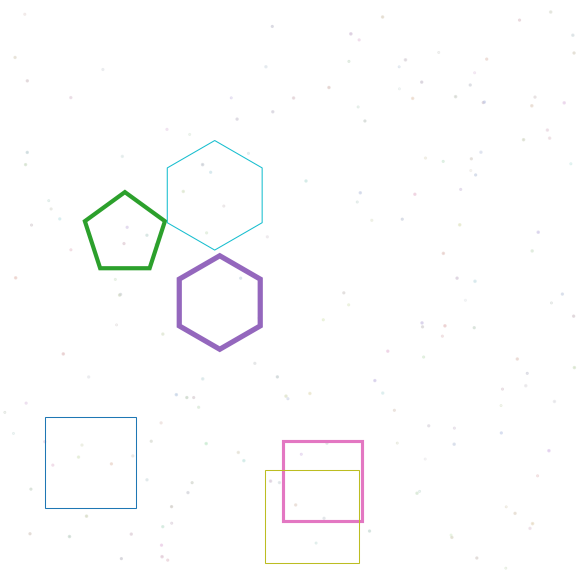[{"shape": "square", "thickness": 0.5, "radius": 0.39, "center": [0.156, 0.198]}, {"shape": "pentagon", "thickness": 2, "radius": 0.36, "center": [0.216, 0.594]}, {"shape": "hexagon", "thickness": 2.5, "radius": 0.4, "center": [0.381, 0.475]}, {"shape": "square", "thickness": 1.5, "radius": 0.34, "center": [0.558, 0.166]}, {"shape": "square", "thickness": 0.5, "radius": 0.4, "center": [0.54, 0.105]}, {"shape": "hexagon", "thickness": 0.5, "radius": 0.47, "center": [0.372, 0.661]}]